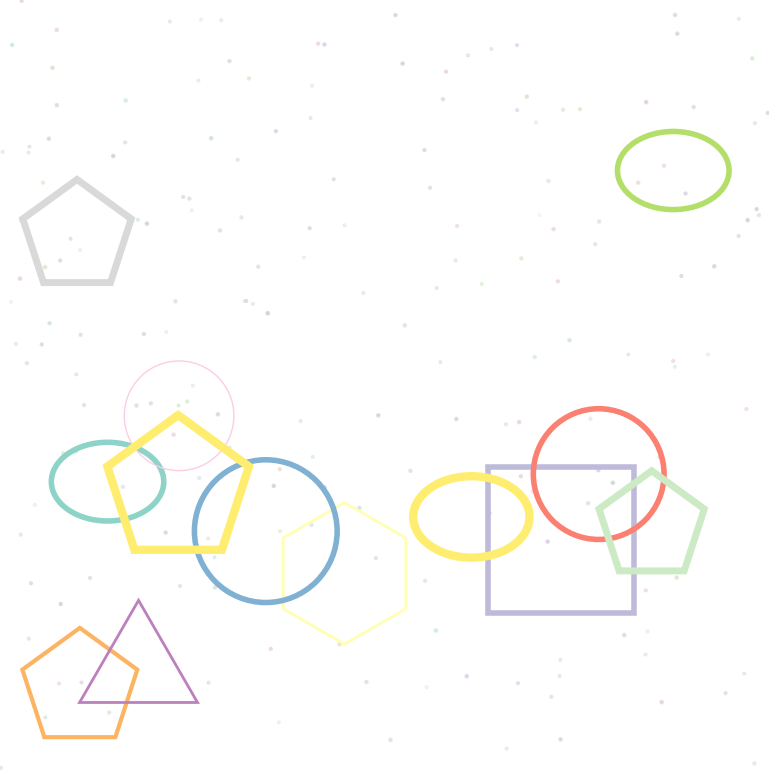[{"shape": "oval", "thickness": 2, "radius": 0.37, "center": [0.14, 0.374]}, {"shape": "hexagon", "thickness": 1, "radius": 0.46, "center": [0.447, 0.255]}, {"shape": "square", "thickness": 2, "radius": 0.48, "center": [0.729, 0.299]}, {"shape": "circle", "thickness": 2, "radius": 0.42, "center": [0.778, 0.384]}, {"shape": "circle", "thickness": 2, "radius": 0.46, "center": [0.345, 0.31]}, {"shape": "pentagon", "thickness": 1.5, "radius": 0.39, "center": [0.104, 0.106]}, {"shape": "oval", "thickness": 2, "radius": 0.36, "center": [0.874, 0.779]}, {"shape": "circle", "thickness": 0.5, "radius": 0.36, "center": [0.233, 0.46]}, {"shape": "pentagon", "thickness": 2.5, "radius": 0.37, "center": [0.1, 0.693]}, {"shape": "triangle", "thickness": 1, "radius": 0.44, "center": [0.18, 0.132]}, {"shape": "pentagon", "thickness": 2.5, "radius": 0.36, "center": [0.846, 0.317]}, {"shape": "pentagon", "thickness": 3, "radius": 0.48, "center": [0.231, 0.364]}, {"shape": "oval", "thickness": 3, "radius": 0.38, "center": [0.612, 0.329]}]